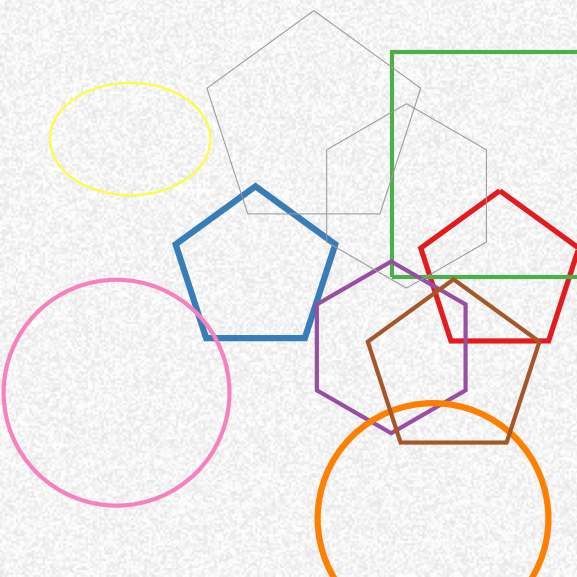[{"shape": "pentagon", "thickness": 2.5, "radius": 0.72, "center": [0.865, 0.525]}, {"shape": "pentagon", "thickness": 3, "radius": 0.73, "center": [0.442, 0.531]}, {"shape": "square", "thickness": 2, "radius": 0.97, "center": [0.873, 0.715]}, {"shape": "hexagon", "thickness": 2, "radius": 0.74, "center": [0.677, 0.398]}, {"shape": "circle", "thickness": 3, "radius": 1.0, "center": [0.75, 0.101]}, {"shape": "oval", "thickness": 1, "radius": 0.69, "center": [0.225, 0.758]}, {"shape": "pentagon", "thickness": 2, "radius": 0.78, "center": [0.785, 0.359]}, {"shape": "circle", "thickness": 2, "radius": 0.98, "center": [0.202, 0.319]}, {"shape": "hexagon", "thickness": 0.5, "radius": 0.8, "center": [0.704, 0.66]}, {"shape": "pentagon", "thickness": 0.5, "radius": 0.97, "center": [0.543, 0.786]}]